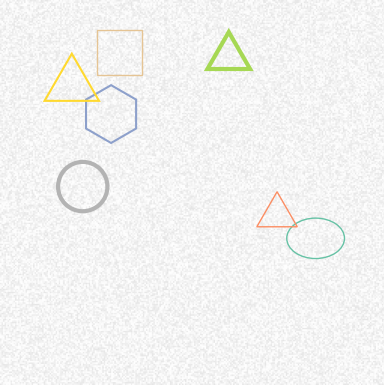[{"shape": "oval", "thickness": 1, "radius": 0.37, "center": [0.82, 0.381]}, {"shape": "triangle", "thickness": 1, "radius": 0.3, "center": [0.72, 0.441]}, {"shape": "hexagon", "thickness": 1.5, "radius": 0.38, "center": [0.289, 0.704]}, {"shape": "triangle", "thickness": 3, "radius": 0.32, "center": [0.594, 0.853]}, {"shape": "triangle", "thickness": 1.5, "radius": 0.41, "center": [0.186, 0.779]}, {"shape": "square", "thickness": 1, "radius": 0.29, "center": [0.31, 0.865]}, {"shape": "circle", "thickness": 3, "radius": 0.32, "center": [0.215, 0.515]}]